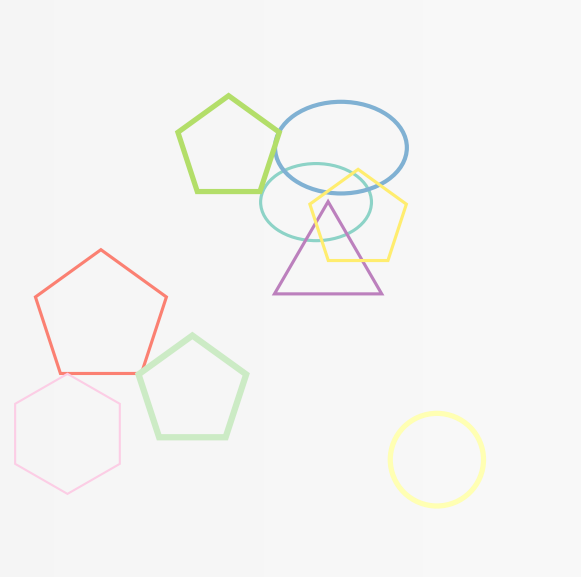[{"shape": "oval", "thickness": 1.5, "radius": 0.48, "center": [0.544, 0.649]}, {"shape": "circle", "thickness": 2.5, "radius": 0.4, "center": [0.752, 0.203]}, {"shape": "pentagon", "thickness": 1.5, "radius": 0.59, "center": [0.174, 0.448]}, {"shape": "oval", "thickness": 2, "radius": 0.57, "center": [0.587, 0.743]}, {"shape": "pentagon", "thickness": 2.5, "radius": 0.46, "center": [0.393, 0.742]}, {"shape": "hexagon", "thickness": 1, "radius": 0.52, "center": [0.116, 0.248]}, {"shape": "triangle", "thickness": 1.5, "radius": 0.53, "center": [0.564, 0.544]}, {"shape": "pentagon", "thickness": 3, "radius": 0.49, "center": [0.331, 0.321]}, {"shape": "pentagon", "thickness": 1.5, "radius": 0.44, "center": [0.616, 0.619]}]